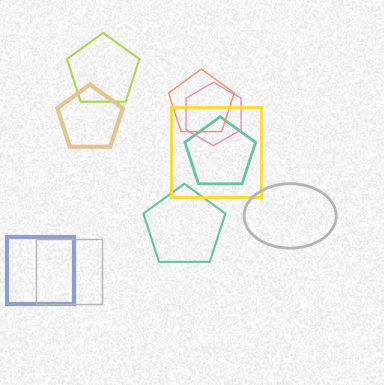[{"shape": "pentagon", "thickness": 1.5, "radius": 0.56, "center": [0.479, 0.411]}, {"shape": "pentagon", "thickness": 2, "radius": 0.48, "center": [0.572, 0.601]}, {"shape": "pentagon", "thickness": 1, "radius": 0.45, "center": [0.523, 0.731]}, {"shape": "square", "thickness": 3, "radius": 0.44, "center": [0.105, 0.298]}, {"shape": "hexagon", "thickness": 1, "radius": 0.41, "center": [0.555, 0.704]}, {"shape": "pentagon", "thickness": 1.5, "radius": 0.49, "center": [0.268, 0.816]}, {"shape": "square", "thickness": 2, "radius": 0.58, "center": [0.56, 0.606]}, {"shape": "pentagon", "thickness": 3, "radius": 0.45, "center": [0.234, 0.691]}, {"shape": "square", "thickness": 1, "radius": 0.43, "center": [0.18, 0.295]}, {"shape": "oval", "thickness": 2, "radius": 0.6, "center": [0.754, 0.439]}]